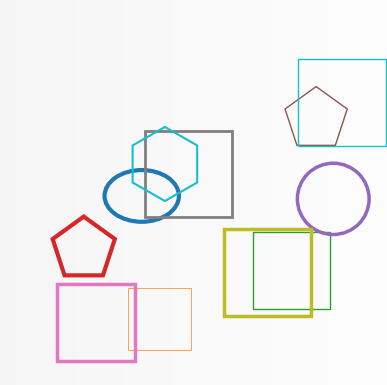[{"shape": "oval", "thickness": 3, "radius": 0.48, "center": [0.366, 0.491]}, {"shape": "square", "thickness": 0.5, "radius": 0.4, "center": [0.412, 0.171]}, {"shape": "square", "thickness": 1, "radius": 0.5, "center": [0.753, 0.298]}, {"shape": "pentagon", "thickness": 3, "radius": 0.42, "center": [0.216, 0.353]}, {"shape": "circle", "thickness": 2.5, "radius": 0.46, "center": [0.86, 0.483]}, {"shape": "pentagon", "thickness": 1, "radius": 0.42, "center": [0.816, 0.691]}, {"shape": "square", "thickness": 2.5, "radius": 0.5, "center": [0.247, 0.162]}, {"shape": "square", "thickness": 2, "radius": 0.56, "center": [0.486, 0.548]}, {"shape": "square", "thickness": 2.5, "radius": 0.56, "center": [0.689, 0.292]}, {"shape": "hexagon", "thickness": 1.5, "radius": 0.48, "center": [0.426, 0.574]}, {"shape": "square", "thickness": 1, "radius": 0.56, "center": [0.882, 0.734]}]